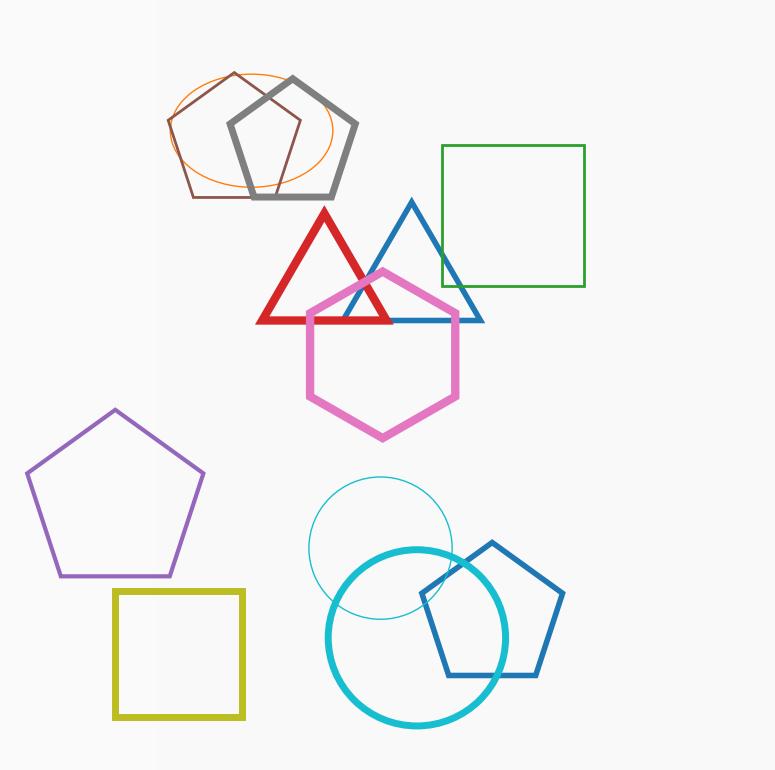[{"shape": "pentagon", "thickness": 2, "radius": 0.48, "center": [0.635, 0.2]}, {"shape": "triangle", "thickness": 2, "radius": 0.51, "center": [0.531, 0.635]}, {"shape": "oval", "thickness": 0.5, "radius": 0.52, "center": [0.325, 0.83]}, {"shape": "square", "thickness": 1, "radius": 0.46, "center": [0.662, 0.72]}, {"shape": "triangle", "thickness": 3, "radius": 0.46, "center": [0.419, 0.63]}, {"shape": "pentagon", "thickness": 1.5, "radius": 0.6, "center": [0.149, 0.348]}, {"shape": "pentagon", "thickness": 1, "radius": 0.45, "center": [0.302, 0.816]}, {"shape": "hexagon", "thickness": 3, "radius": 0.54, "center": [0.494, 0.539]}, {"shape": "pentagon", "thickness": 2.5, "radius": 0.42, "center": [0.378, 0.813]}, {"shape": "square", "thickness": 2.5, "radius": 0.41, "center": [0.23, 0.151]}, {"shape": "circle", "thickness": 2.5, "radius": 0.57, "center": [0.538, 0.172]}, {"shape": "circle", "thickness": 0.5, "radius": 0.46, "center": [0.491, 0.288]}]